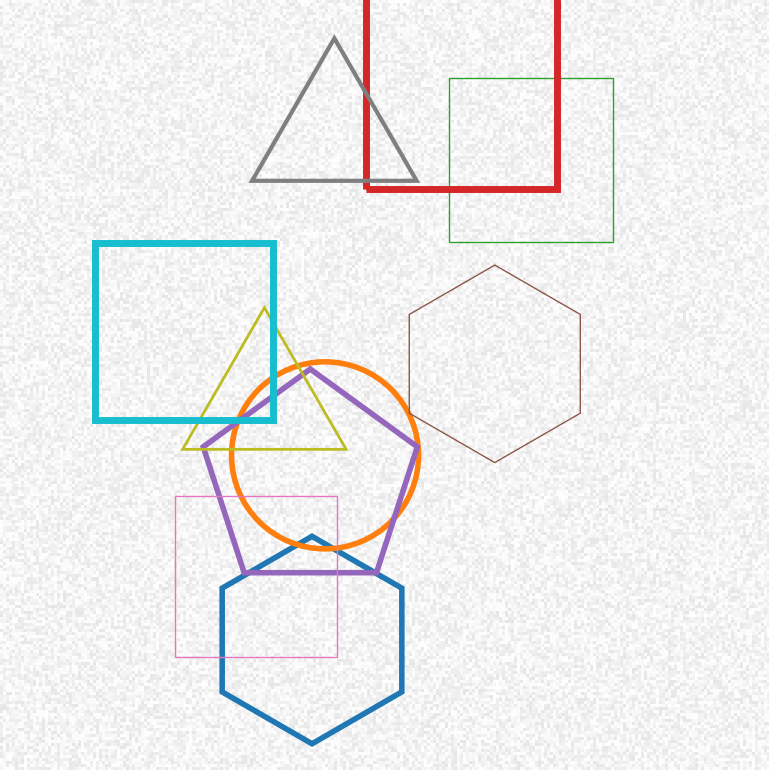[{"shape": "hexagon", "thickness": 2, "radius": 0.67, "center": [0.405, 0.169]}, {"shape": "circle", "thickness": 2, "radius": 0.61, "center": [0.422, 0.409]}, {"shape": "square", "thickness": 0.5, "radius": 0.53, "center": [0.689, 0.793]}, {"shape": "square", "thickness": 2.5, "radius": 0.62, "center": [0.599, 0.879]}, {"shape": "pentagon", "thickness": 2, "radius": 0.73, "center": [0.403, 0.375]}, {"shape": "hexagon", "thickness": 0.5, "radius": 0.64, "center": [0.643, 0.527]}, {"shape": "square", "thickness": 0.5, "radius": 0.52, "center": [0.332, 0.252]}, {"shape": "triangle", "thickness": 1.5, "radius": 0.62, "center": [0.434, 0.827]}, {"shape": "triangle", "thickness": 1, "radius": 0.61, "center": [0.343, 0.478]}, {"shape": "square", "thickness": 2.5, "radius": 0.58, "center": [0.239, 0.569]}]